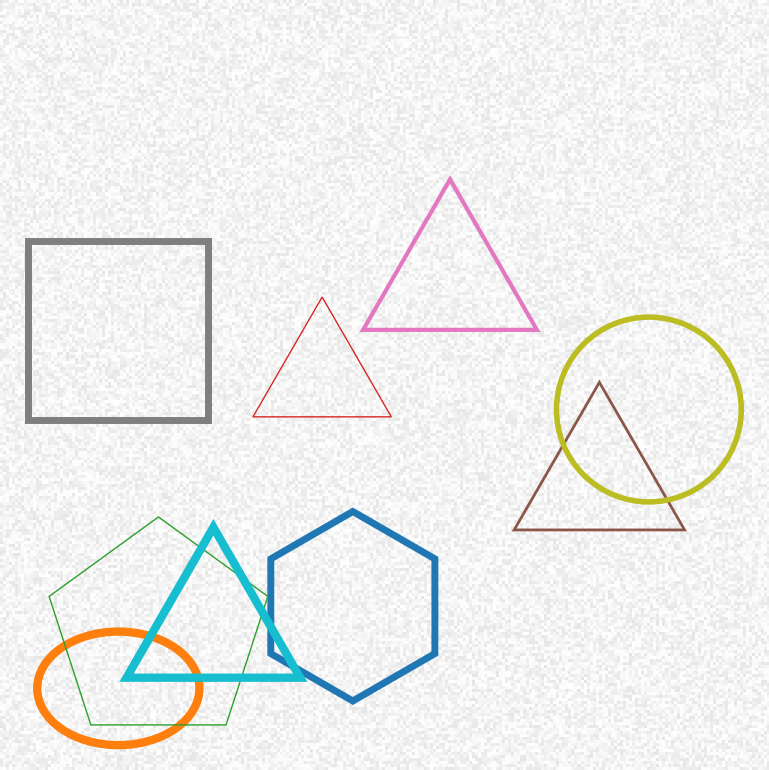[{"shape": "hexagon", "thickness": 2.5, "radius": 0.62, "center": [0.458, 0.213]}, {"shape": "oval", "thickness": 3, "radius": 0.53, "center": [0.154, 0.106]}, {"shape": "pentagon", "thickness": 0.5, "radius": 0.75, "center": [0.206, 0.179]}, {"shape": "triangle", "thickness": 0.5, "radius": 0.52, "center": [0.418, 0.511]}, {"shape": "triangle", "thickness": 1, "radius": 0.64, "center": [0.778, 0.376]}, {"shape": "triangle", "thickness": 1.5, "radius": 0.65, "center": [0.584, 0.637]}, {"shape": "square", "thickness": 2.5, "radius": 0.58, "center": [0.153, 0.571]}, {"shape": "circle", "thickness": 2, "radius": 0.6, "center": [0.843, 0.468]}, {"shape": "triangle", "thickness": 3, "radius": 0.65, "center": [0.277, 0.185]}]